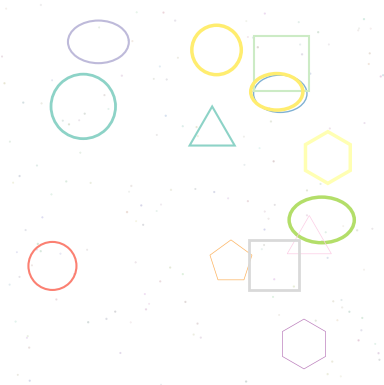[{"shape": "triangle", "thickness": 1.5, "radius": 0.34, "center": [0.551, 0.656]}, {"shape": "circle", "thickness": 2, "radius": 0.42, "center": [0.216, 0.724]}, {"shape": "hexagon", "thickness": 2.5, "radius": 0.34, "center": [0.852, 0.591]}, {"shape": "oval", "thickness": 1.5, "radius": 0.4, "center": [0.256, 0.891]}, {"shape": "circle", "thickness": 1.5, "radius": 0.31, "center": [0.136, 0.309]}, {"shape": "oval", "thickness": 1, "radius": 0.35, "center": [0.728, 0.757]}, {"shape": "pentagon", "thickness": 0.5, "radius": 0.29, "center": [0.6, 0.32]}, {"shape": "oval", "thickness": 2.5, "radius": 0.42, "center": [0.836, 0.429]}, {"shape": "triangle", "thickness": 0.5, "radius": 0.33, "center": [0.803, 0.374]}, {"shape": "square", "thickness": 2, "radius": 0.32, "center": [0.711, 0.311]}, {"shape": "hexagon", "thickness": 0.5, "radius": 0.32, "center": [0.79, 0.107]}, {"shape": "square", "thickness": 1.5, "radius": 0.36, "center": [0.731, 0.835]}, {"shape": "oval", "thickness": 2.5, "radius": 0.34, "center": [0.719, 0.762]}, {"shape": "circle", "thickness": 2.5, "radius": 0.32, "center": [0.562, 0.87]}]